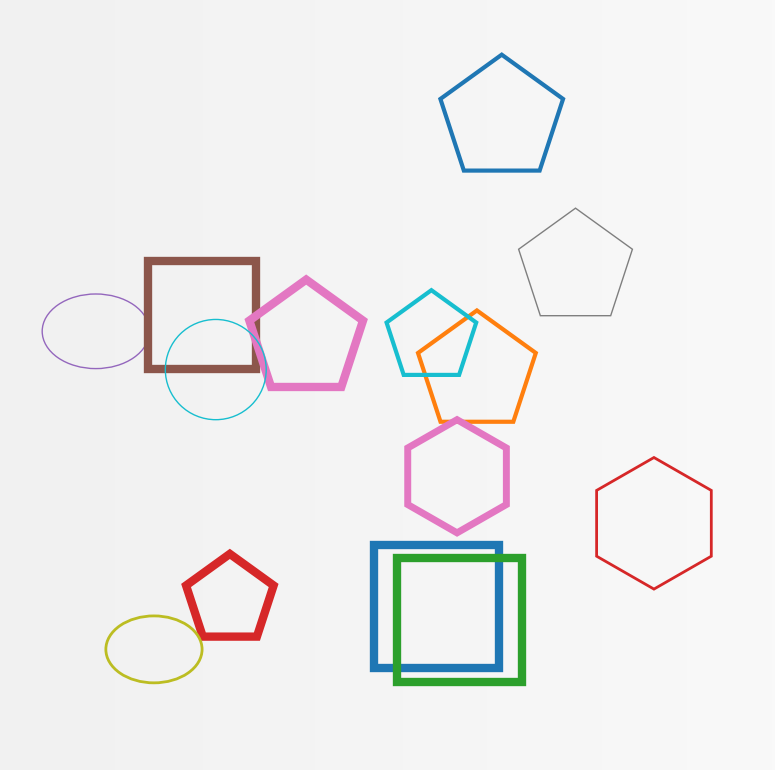[{"shape": "square", "thickness": 3, "radius": 0.4, "center": [0.563, 0.212]}, {"shape": "pentagon", "thickness": 1.5, "radius": 0.42, "center": [0.647, 0.846]}, {"shape": "pentagon", "thickness": 1.5, "radius": 0.4, "center": [0.615, 0.517]}, {"shape": "square", "thickness": 3, "radius": 0.4, "center": [0.593, 0.195]}, {"shape": "hexagon", "thickness": 1, "radius": 0.43, "center": [0.844, 0.32]}, {"shape": "pentagon", "thickness": 3, "radius": 0.3, "center": [0.297, 0.221]}, {"shape": "oval", "thickness": 0.5, "radius": 0.35, "center": [0.124, 0.57]}, {"shape": "square", "thickness": 3, "radius": 0.35, "center": [0.261, 0.591]}, {"shape": "hexagon", "thickness": 2.5, "radius": 0.37, "center": [0.59, 0.381]}, {"shape": "pentagon", "thickness": 3, "radius": 0.39, "center": [0.395, 0.56]}, {"shape": "pentagon", "thickness": 0.5, "radius": 0.39, "center": [0.743, 0.652]}, {"shape": "oval", "thickness": 1, "radius": 0.31, "center": [0.199, 0.157]}, {"shape": "circle", "thickness": 0.5, "radius": 0.33, "center": [0.278, 0.52]}, {"shape": "pentagon", "thickness": 1.5, "radius": 0.3, "center": [0.557, 0.562]}]